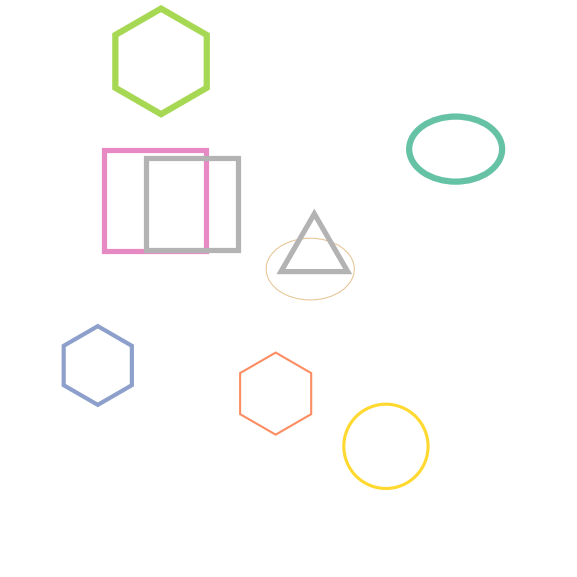[{"shape": "oval", "thickness": 3, "radius": 0.4, "center": [0.789, 0.741]}, {"shape": "hexagon", "thickness": 1, "radius": 0.36, "center": [0.477, 0.318]}, {"shape": "hexagon", "thickness": 2, "radius": 0.34, "center": [0.169, 0.366]}, {"shape": "square", "thickness": 2.5, "radius": 0.44, "center": [0.268, 0.652]}, {"shape": "hexagon", "thickness": 3, "radius": 0.46, "center": [0.279, 0.893]}, {"shape": "circle", "thickness": 1.5, "radius": 0.36, "center": [0.668, 0.226]}, {"shape": "oval", "thickness": 0.5, "radius": 0.38, "center": [0.537, 0.533]}, {"shape": "triangle", "thickness": 2.5, "radius": 0.33, "center": [0.544, 0.562]}, {"shape": "square", "thickness": 2.5, "radius": 0.4, "center": [0.333, 0.646]}]